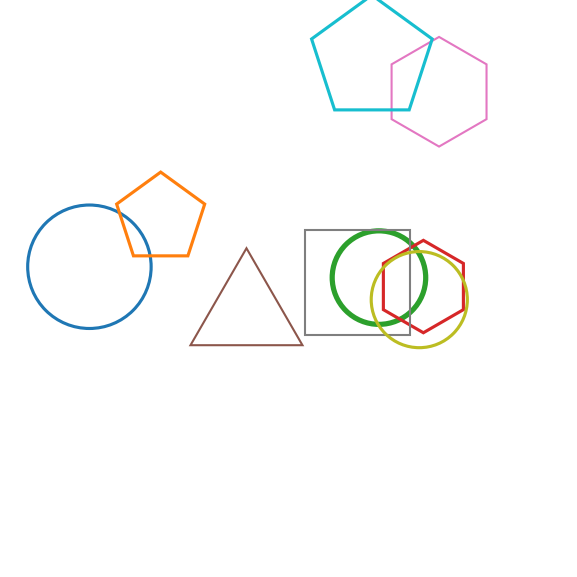[{"shape": "circle", "thickness": 1.5, "radius": 0.53, "center": [0.155, 0.537]}, {"shape": "pentagon", "thickness": 1.5, "radius": 0.4, "center": [0.278, 0.621]}, {"shape": "circle", "thickness": 2.5, "radius": 0.4, "center": [0.656, 0.518]}, {"shape": "hexagon", "thickness": 1.5, "radius": 0.4, "center": [0.733, 0.503]}, {"shape": "triangle", "thickness": 1, "radius": 0.56, "center": [0.427, 0.457]}, {"shape": "hexagon", "thickness": 1, "radius": 0.47, "center": [0.76, 0.84]}, {"shape": "square", "thickness": 1, "radius": 0.45, "center": [0.619, 0.51]}, {"shape": "circle", "thickness": 1.5, "radius": 0.42, "center": [0.726, 0.48]}, {"shape": "pentagon", "thickness": 1.5, "radius": 0.55, "center": [0.644, 0.898]}]